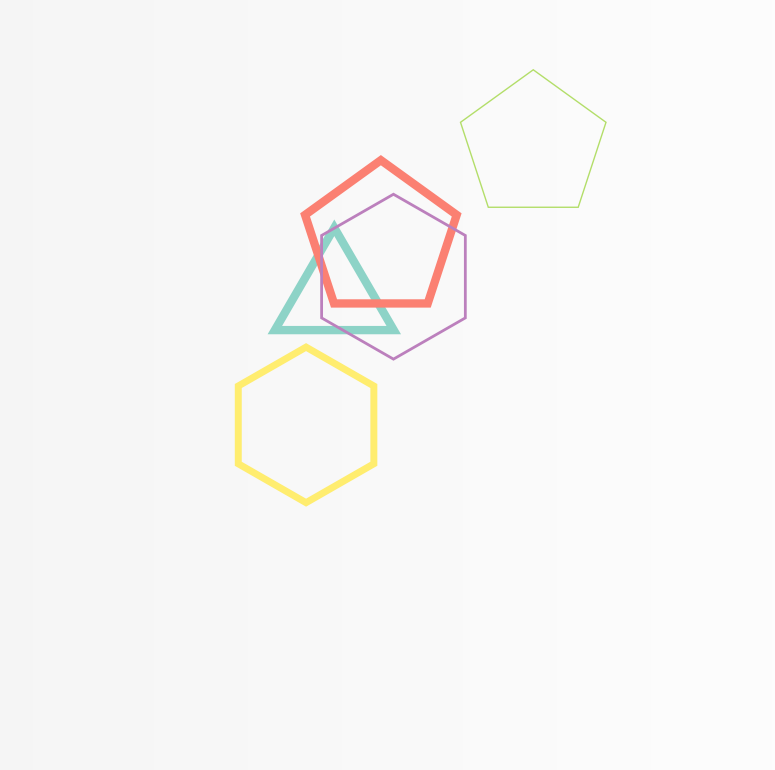[{"shape": "triangle", "thickness": 3, "radius": 0.44, "center": [0.431, 0.616]}, {"shape": "pentagon", "thickness": 3, "radius": 0.51, "center": [0.491, 0.689]}, {"shape": "pentagon", "thickness": 0.5, "radius": 0.49, "center": [0.688, 0.811]}, {"shape": "hexagon", "thickness": 1, "radius": 0.54, "center": [0.508, 0.641]}, {"shape": "hexagon", "thickness": 2.5, "radius": 0.51, "center": [0.395, 0.448]}]